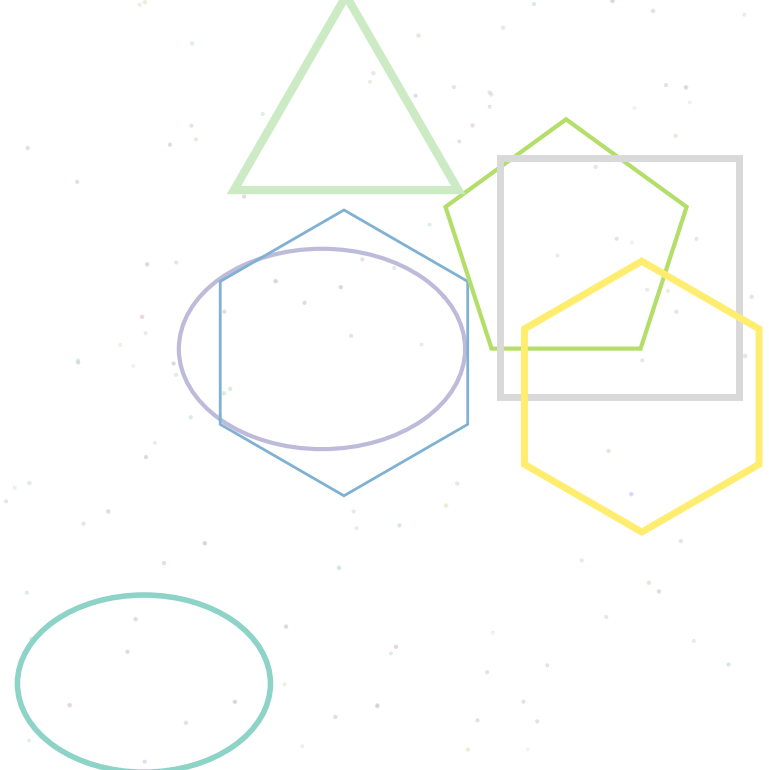[{"shape": "oval", "thickness": 2, "radius": 0.82, "center": [0.187, 0.112]}, {"shape": "oval", "thickness": 1.5, "radius": 0.93, "center": [0.418, 0.547]}, {"shape": "hexagon", "thickness": 1, "radius": 0.93, "center": [0.447, 0.542]}, {"shape": "pentagon", "thickness": 1.5, "radius": 0.82, "center": [0.735, 0.68]}, {"shape": "square", "thickness": 2.5, "radius": 0.78, "center": [0.805, 0.639]}, {"shape": "triangle", "thickness": 3, "radius": 0.84, "center": [0.449, 0.837]}, {"shape": "hexagon", "thickness": 2.5, "radius": 0.88, "center": [0.833, 0.485]}]